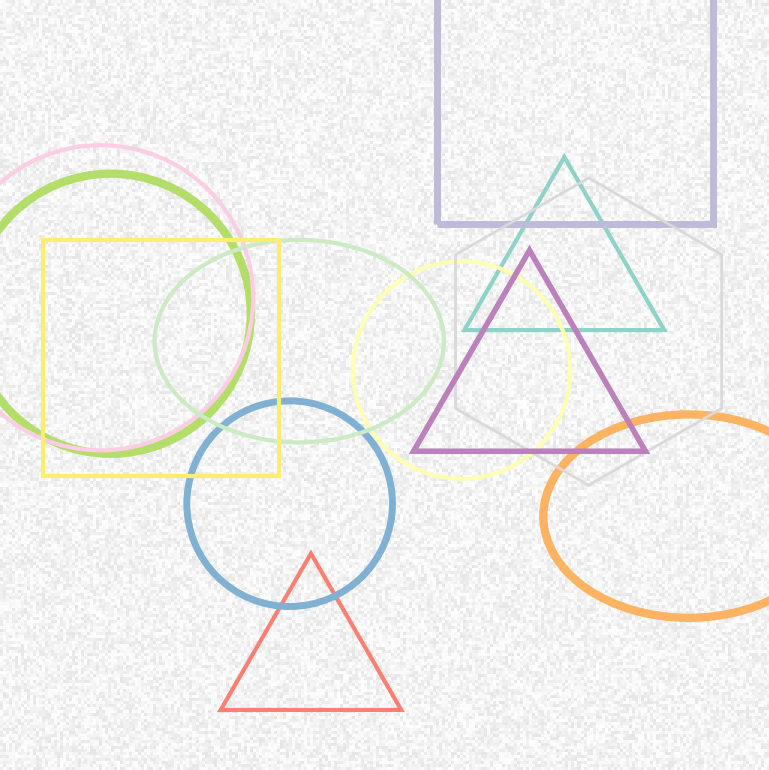[{"shape": "triangle", "thickness": 1.5, "radius": 0.75, "center": [0.733, 0.646]}, {"shape": "circle", "thickness": 1.5, "radius": 0.71, "center": [0.599, 0.519]}, {"shape": "square", "thickness": 2.5, "radius": 0.9, "center": [0.747, 0.888]}, {"shape": "triangle", "thickness": 1.5, "radius": 0.68, "center": [0.404, 0.146]}, {"shape": "circle", "thickness": 2.5, "radius": 0.67, "center": [0.376, 0.346]}, {"shape": "oval", "thickness": 3, "radius": 0.94, "center": [0.894, 0.33]}, {"shape": "circle", "thickness": 3, "radius": 0.91, "center": [0.144, 0.593]}, {"shape": "circle", "thickness": 1.5, "radius": 0.99, "center": [0.131, 0.613]}, {"shape": "hexagon", "thickness": 1, "radius": 1.0, "center": [0.764, 0.569]}, {"shape": "triangle", "thickness": 2, "radius": 0.87, "center": [0.688, 0.501]}, {"shape": "oval", "thickness": 1.5, "radius": 0.94, "center": [0.389, 0.557]}, {"shape": "square", "thickness": 1.5, "radius": 0.77, "center": [0.209, 0.535]}]